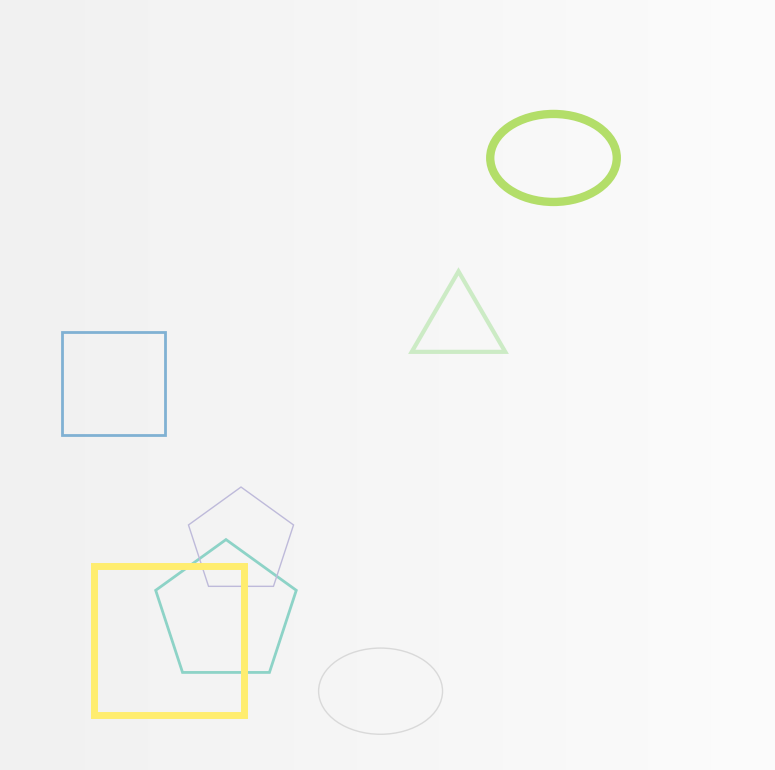[{"shape": "pentagon", "thickness": 1, "radius": 0.48, "center": [0.292, 0.204]}, {"shape": "pentagon", "thickness": 0.5, "radius": 0.36, "center": [0.311, 0.296]}, {"shape": "square", "thickness": 1, "radius": 0.33, "center": [0.147, 0.502]}, {"shape": "oval", "thickness": 3, "radius": 0.41, "center": [0.714, 0.795]}, {"shape": "oval", "thickness": 0.5, "radius": 0.4, "center": [0.491, 0.102]}, {"shape": "triangle", "thickness": 1.5, "radius": 0.35, "center": [0.592, 0.578]}, {"shape": "square", "thickness": 2.5, "radius": 0.48, "center": [0.218, 0.168]}]